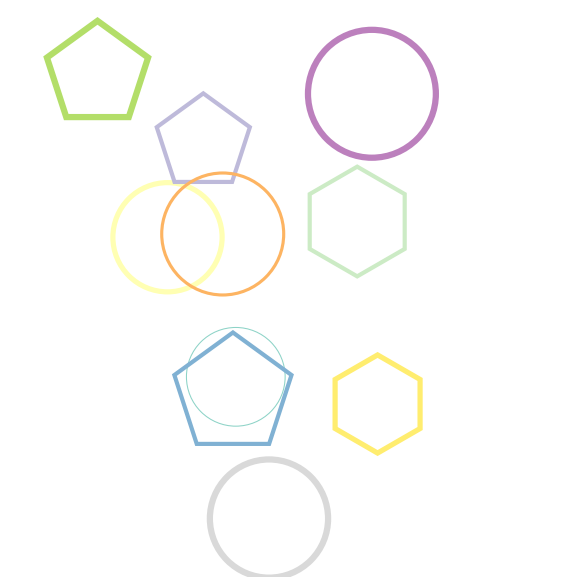[{"shape": "circle", "thickness": 0.5, "radius": 0.43, "center": [0.408, 0.347]}, {"shape": "circle", "thickness": 2.5, "radius": 0.47, "center": [0.29, 0.588]}, {"shape": "pentagon", "thickness": 2, "radius": 0.42, "center": [0.352, 0.753]}, {"shape": "pentagon", "thickness": 2, "radius": 0.53, "center": [0.403, 0.317]}, {"shape": "circle", "thickness": 1.5, "radius": 0.53, "center": [0.386, 0.594]}, {"shape": "pentagon", "thickness": 3, "radius": 0.46, "center": [0.169, 0.871]}, {"shape": "circle", "thickness": 3, "radius": 0.51, "center": [0.466, 0.101]}, {"shape": "circle", "thickness": 3, "radius": 0.55, "center": [0.644, 0.837]}, {"shape": "hexagon", "thickness": 2, "radius": 0.47, "center": [0.619, 0.616]}, {"shape": "hexagon", "thickness": 2.5, "radius": 0.42, "center": [0.654, 0.3]}]